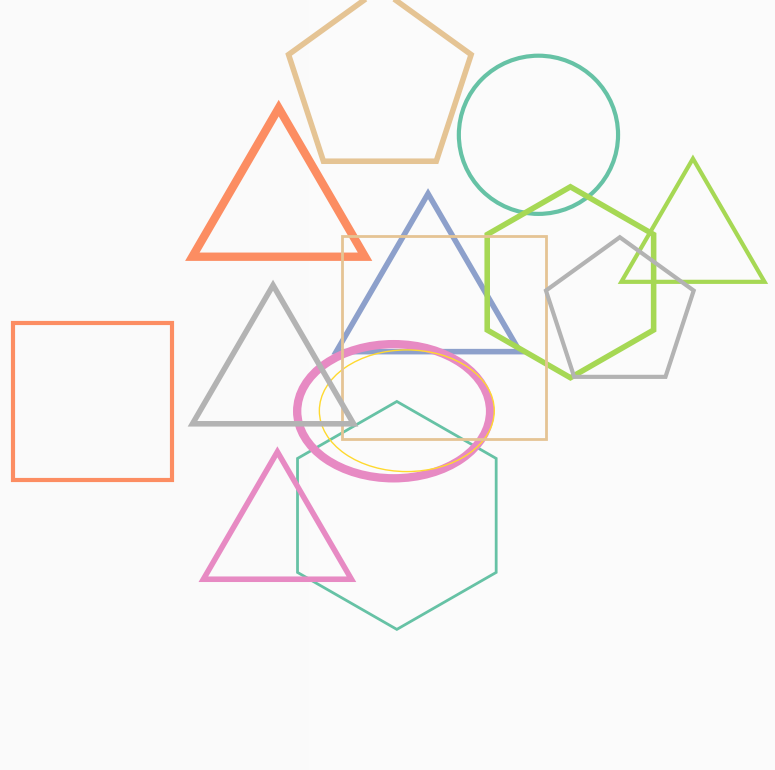[{"shape": "circle", "thickness": 1.5, "radius": 0.51, "center": [0.695, 0.825]}, {"shape": "hexagon", "thickness": 1, "radius": 0.74, "center": [0.512, 0.331]}, {"shape": "square", "thickness": 1.5, "radius": 0.51, "center": [0.12, 0.479]}, {"shape": "triangle", "thickness": 3, "radius": 0.64, "center": [0.36, 0.731]}, {"shape": "triangle", "thickness": 2, "radius": 0.68, "center": [0.552, 0.612]}, {"shape": "triangle", "thickness": 2, "radius": 0.55, "center": [0.358, 0.303]}, {"shape": "oval", "thickness": 3, "radius": 0.62, "center": [0.508, 0.466]}, {"shape": "hexagon", "thickness": 2, "radius": 0.62, "center": [0.736, 0.633]}, {"shape": "triangle", "thickness": 1.5, "radius": 0.53, "center": [0.894, 0.687]}, {"shape": "oval", "thickness": 0.5, "radius": 0.56, "center": [0.525, 0.467]}, {"shape": "pentagon", "thickness": 2, "radius": 0.62, "center": [0.49, 0.891]}, {"shape": "square", "thickness": 1, "radius": 0.66, "center": [0.573, 0.561]}, {"shape": "pentagon", "thickness": 1.5, "radius": 0.5, "center": [0.8, 0.592]}, {"shape": "triangle", "thickness": 2, "radius": 0.6, "center": [0.352, 0.51]}]